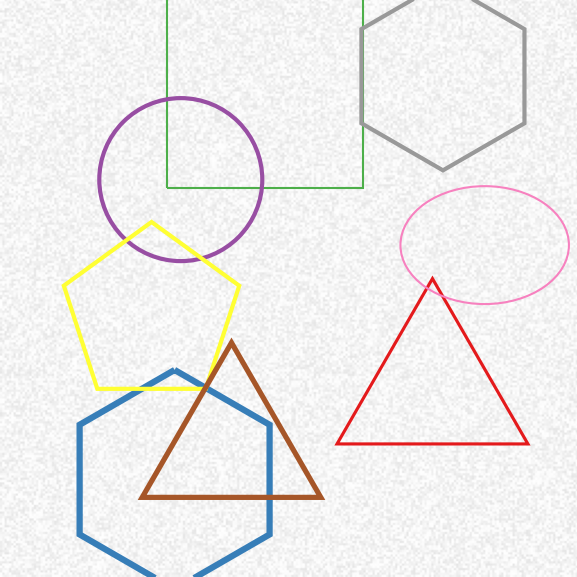[{"shape": "triangle", "thickness": 1.5, "radius": 0.95, "center": [0.749, 0.326]}, {"shape": "hexagon", "thickness": 3, "radius": 0.95, "center": [0.302, 0.169]}, {"shape": "square", "thickness": 1, "radius": 0.85, "center": [0.459, 0.842]}, {"shape": "circle", "thickness": 2, "radius": 0.71, "center": [0.313, 0.688]}, {"shape": "pentagon", "thickness": 2, "radius": 0.8, "center": [0.262, 0.455]}, {"shape": "triangle", "thickness": 2.5, "radius": 0.89, "center": [0.401, 0.227]}, {"shape": "oval", "thickness": 1, "radius": 0.73, "center": [0.839, 0.575]}, {"shape": "hexagon", "thickness": 2, "radius": 0.82, "center": [0.767, 0.867]}]